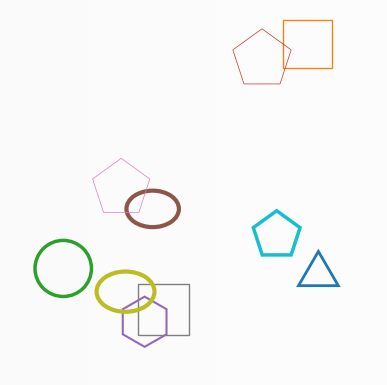[{"shape": "triangle", "thickness": 2, "radius": 0.3, "center": [0.822, 0.288]}, {"shape": "square", "thickness": 1, "radius": 0.31, "center": [0.794, 0.886]}, {"shape": "circle", "thickness": 2.5, "radius": 0.36, "center": [0.163, 0.303]}, {"shape": "pentagon", "thickness": 0.5, "radius": 0.4, "center": [0.676, 0.846]}, {"shape": "hexagon", "thickness": 1.5, "radius": 0.33, "center": [0.373, 0.164]}, {"shape": "oval", "thickness": 3, "radius": 0.34, "center": [0.394, 0.457]}, {"shape": "pentagon", "thickness": 0.5, "radius": 0.39, "center": [0.313, 0.511]}, {"shape": "square", "thickness": 1, "radius": 0.33, "center": [0.422, 0.196]}, {"shape": "oval", "thickness": 3, "radius": 0.37, "center": [0.324, 0.242]}, {"shape": "pentagon", "thickness": 2.5, "radius": 0.32, "center": [0.714, 0.389]}]